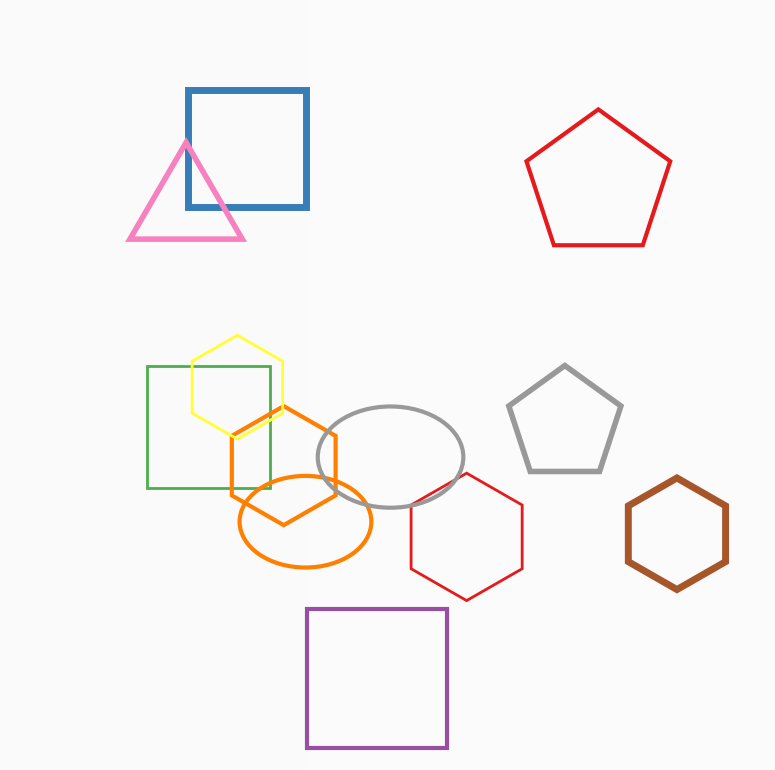[{"shape": "hexagon", "thickness": 1, "radius": 0.41, "center": [0.602, 0.303]}, {"shape": "pentagon", "thickness": 1.5, "radius": 0.49, "center": [0.772, 0.76]}, {"shape": "square", "thickness": 2.5, "radius": 0.38, "center": [0.319, 0.807]}, {"shape": "square", "thickness": 1, "radius": 0.4, "center": [0.269, 0.445]}, {"shape": "square", "thickness": 1.5, "radius": 0.45, "center": [0.486, 0.119]}, {"shape": "hexagon", "thickness": 1.5, "radius": 0.39, "center": [0.366, 0.395]}, {"shape": "oval", "thickness": 1.5, "radius": 0.42, "center": [0.394, 0.322]}, {"shape": "hexagon", "thickness": 1, "radius": 0.34, "center": [0.306, 0.497]}, {"shape": "hexagon", "thickness": 2.5, "radius": 0.36, "center": [0.873, 0.307]}, {"shape": "triangle", "thickness": 2, "radius": 0.42, "center": [0.24, 0.731]}, {"shape": "pentagon", "thickness": 2, "radius": 0.38, "center": [0.729, 0.449]}, {"shape": "oval", "thickness": 1.5, "radius": 0.47, "center": [0.504, 0.406]}]